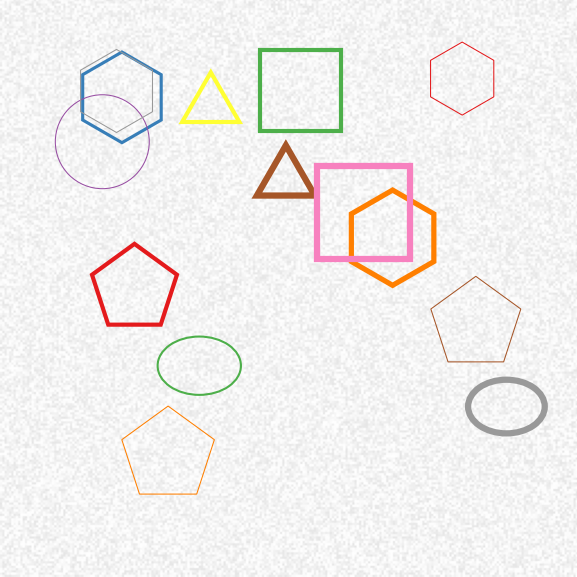[{"shape": "hexagon", "thickness": 0.5, "radius": 0.32, "center": [0.8, 0.863]}, {"shape": "pentagon", "thickness": 2, "radius": 0.39, "center": [0.233, 0.5]}, {"shape": "hexagon", "thickness": 1.5, "radius": 0.39, "center": [0.211, 0.831]}, {"shape": "oval", "thickness": 1, "radius": 0.36, "center": [0.345, 0.366]}, {"shape": "square", "thickness": 2, "radius": 0.35, "center": [0.52, 0.842]}, {"shape": "circle", "thickness": 0.5, "radius": 0.41, "center": [0.177, 0.754]}, {"shape": "pentagon", "thickness": 0.5, "radius": 0.42, "center": [0.291, 0.212]}, {"shape": "hexagon", "thickness": 2.5, "radius": 0.41, "center": [0.68, 0.588]}, {"shape": "triangle", "thickness": 2, "radius": 0.29, "center": [0.365, 0.816]}, {"shape": "triangle", "thickness": 3, "radius": 0.29, "center": [0.495, 0.689]}, {"shape": "pentagon", "thickness": 0.5, "radius": 0.41, "center": [0.824, 0.439]}, {"shape": "square", "thickness": 3, "radius": 0.4, "center": [0.629, 0.631]}, {"shape": "hexagon", "thickness": 0.5, "radius": 0.36, "center": [0.202, 0.842]}, {"shape": "oval", "thickness": 3, "radius": 0.33, "center": [0.877, 0.295]}]